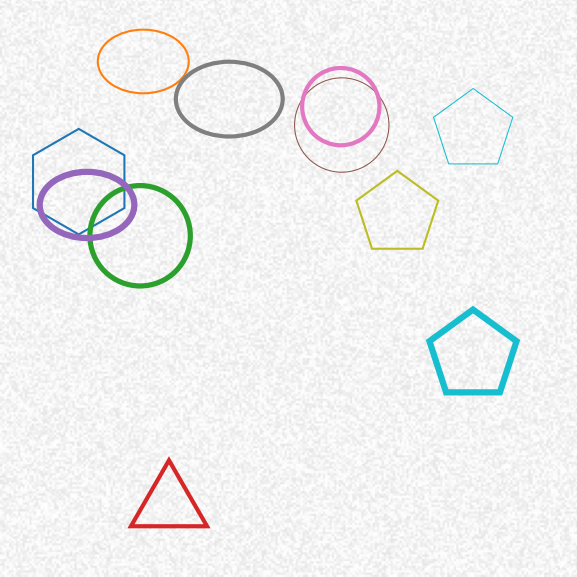[{"shape": "hexagon", "thickness": 1, "radius": 0.46, "center": [0.136, 0.685]}, {"shape": "oval", "thickness": 1, "radius": 0.39, "center": [0.248, 0.893]}, {"shape": "circle", "thickness": 2.5, "radius": 0.43, "center": [0.243, 0.591]}, {"shape": "triangle", "thickness": 2, "radius": 0.38, "center": [0.293, 0.126]}, {"shape": "oval", "thickness": 3, "radius": 0.41, "center": [0.151, 0.644]}, {"shape": "circle", "thickness": 0.5, "radius": 0.41, "center": [0.592, 0.783]}, {"shape": "circle", "thickness": 2, "radius": 0.33, "center": [0.59, 0.814]}, {"shape": "oval", "thickness": 2, "radius": 0.46, "center": [0.397, 0.828]}, {"shape": "pentagon", "thickness": 1, "radius": 0.37, "center": [0.688, 0.629]}, {"shape": "pentagon", "thickness": 0.5, "radius": 0.36, "center": [0.819, 0.774]}, {"shape": "pentagon", "thickness": 3, "radius": 0.4, "center": [0.819, 0.384]}]